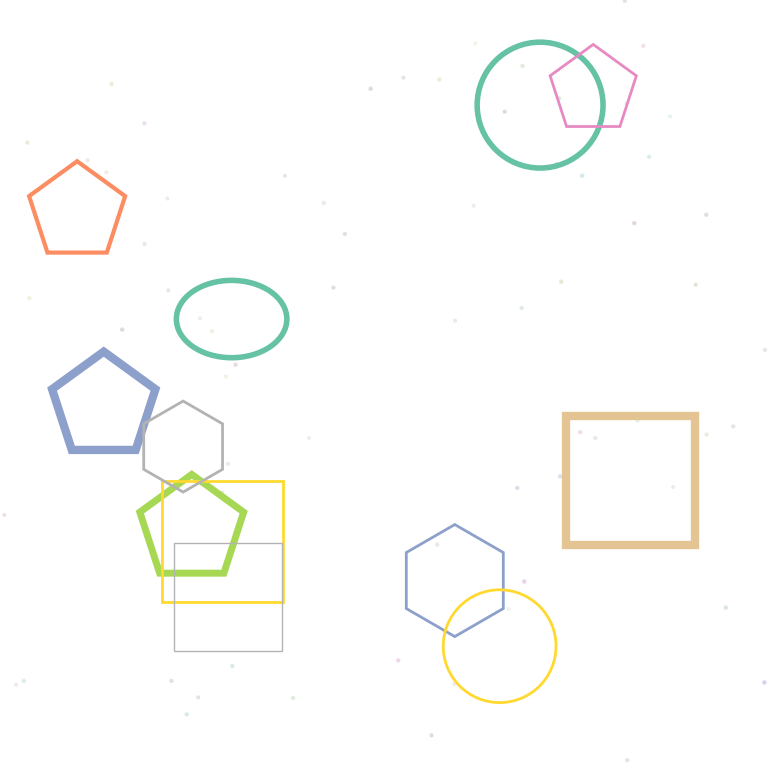[{"shape": "circle", "thickness": 2, "radius": 0.41, "center": [0.701, 0.864]}, {"shape": "oval", "thickness": 2, "radius": 0.36, "center": [0.301, 0.586]}, {"shape": "pentagon", "thickness": 1.5, "radius": 0.33, "center": [0.1, 0.725]}, {"shape": "hexagon", "thickness": 1, "radius": 0.36, "center": [0.591, 0.246]}, {"shape": "pentagon", "thickness": 3, "radius": 0.35, "center": [0.135, 0.473]}, {"shape": "pentagon", "thickness": 1, "radius": 0.29, "center": [0.77, 0.883]}, {"shape": "pentagon", "thickness": 2.5, "radius": 0.35, "center": [0.249, 0.313]}, {"shape": "circle", "thickness": 1, "radius": 0.37, "center": [0.649, 0.161]}, {"shape": "square", "thickness": 1, "radius": 0.39, "center": [0.289, 0.297]}, {"shape": "square", "thickness": 3, "radius": 0.42, "center": [0.819, 0.376]}, {"shape": "hexagon", "thickness": 1, "radius": 0.3, "center": [0.238, 0.42]}, {"shape": "square", "thickness": 0.5, "radius": 0.35, "center": [0.296, 0.225]}]